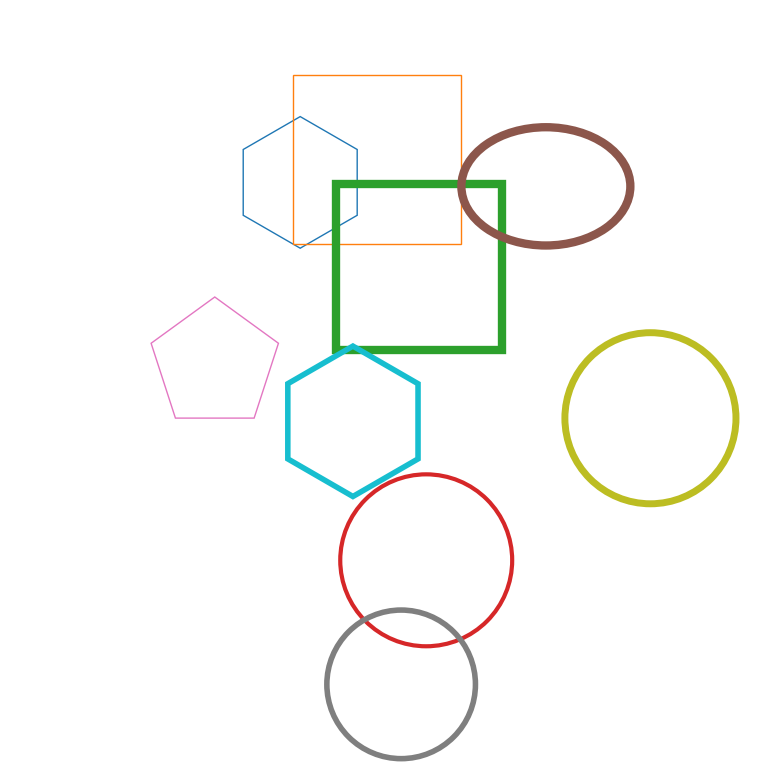[{"shape": "hexagon", "thickness": 0.5, "radius": 0.43, "center": [0.39, 0.763]}, {"shape": "square", "thickness": 0.5, "radius": 0.55, "center": [0.489, 0.793]}, {"shape": "square", "thickness": 3, "radius": 0.54, "center": [0.544, 0.653]}, {"shape": "circle", "thickness": 1.5, "radius": 0.56, "center": [0.554, 0.272]}, {"shape": "oval", "thickness": 3, "radius": 0.55, "center": [0.709, 0.758]}, {"shape": "pentagon", "thickness": 0.5, "radius": 0.43, "center": [0.279, 0.527]}, {"shape": "circle", "thickness": 2, "radius": 0.48, "center": [0.521, 0.111]}, {"shape": "circle", "thickness": 2.5, "radius": 0.56, "center": [0.845, 0.457]}, {"shape": "hexagon", "thickness": 2, "radius": 0.49, "center": [0.458, 0.453]}]